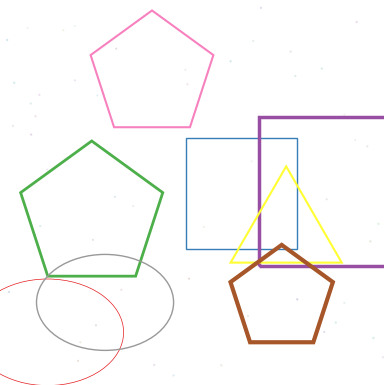[{"shape": "oval", "thickness": 0.5, "radius": 0.99, "center": [0.123, 0.137]}, {"shape": "square", "thickness": 1, "radius": 0.72, "center": [0.627, 0.497]}, {"shape": "pentagon", "thickness": 2, "radius": 0.97, "center": [0.238, 0.44]}, {"shape": "square", "thickness": 2.5, "radius": 0.97, "center": [0.866, 0.502]}, {"shape": "triangle", "thickness": 1.5, "radius": 0.83, "center": [0.743, 0.401]}, {"shape": "pentagon", "thickness": 3, "radius": 0.7, "center": [0.732, 0.224]}, {"shape": "pentagon", "thickness": 1.5, "radius": 0.84, "center": [0.395, 0.805]}, {"shape": "oval", "thickness": 1, "radius": 0.89, "center": [0.273, 0.215]}]